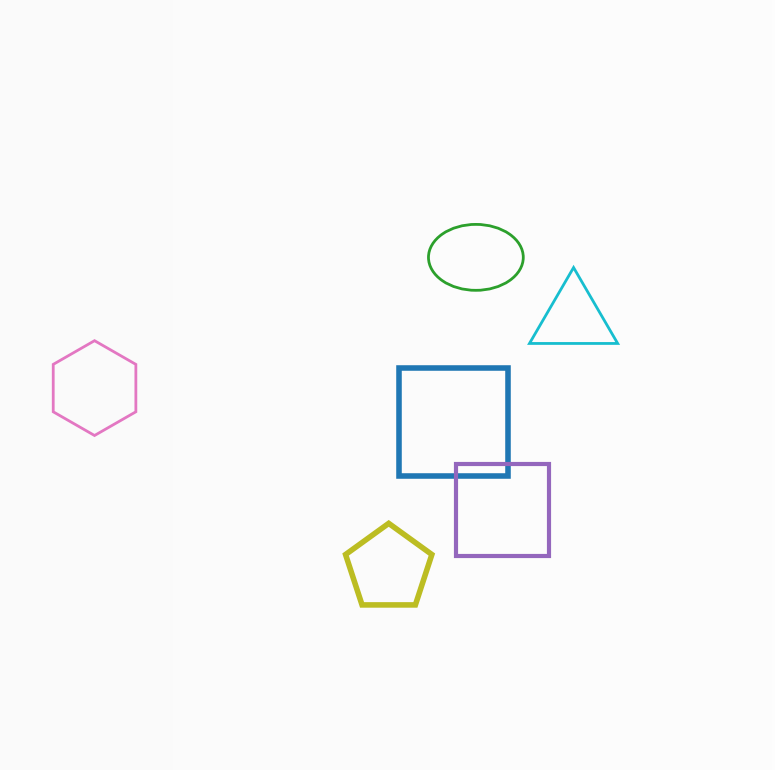[{"shape": "square", "thickness": 2, "radius": 0.35, "center": [0.585, 0.452]}, {"shape": "oval", "thickness": 1, "radius": 0.31, "center": [0.614, 0.666]}, {"shape": "square", "thickness": 1.5, "radius": 0.3, "center": [0.648, 0.338]}, {"shape": "hexagon", "thickness": 1, "radius": 0.31, "center": [0.122, 0.496]}, {"shape": "pentagon", "thickness": 2, "radius": 0.29, "center": [0.502, 0.262]}, {"shape": "triangle", "thickness": 1, "radius": 0.33, "center": [0.74, 0.587]}]